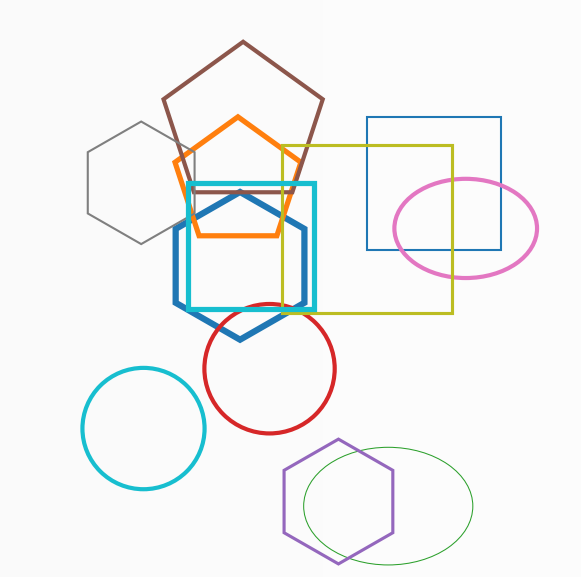[{"shape": "square", "thickness": 1, "radius": 0.57, "center": [0.747, 0.682]}, {"shape": "hexagon", "thickness": 3, "radius": 0.64, "center": [0.413, 0.539]}, {"shape": "pentagon", "thickness": 2.5, "radius": 0.57, "center": [0.409, 0.683]}, {"shape": "oval", "thickness": 0.5, "radius": 0.73, "center": [0.668, 0.123]}, {"shape": "circle", "thickness": 2, "radius": 0.56, "center": [0.464, 0.361]}, {"shape": "hexagon", "thickness": 1.5, "radius": 0.54, "center": [0.582, 0.131]}, {"shape": "pentagon", "thickness": 2, "radius": 0.72, "center": [0.418, 0.783]}, {"shape": "oval", "thickness": 2, "radius": 0.61, "center": [0.801, 0.604]}, {"shape": "hexagon", "thickness": 1, "radius": 0.53, "center": [0.243, 0.683]}, {"shape": "square", "thickness": 1.5, "radius": 0.73, "center": [0.632, 0.602]}, {"shape": "square", "thickness": 2.5, "radius": 0.55, "center": [0.432, 0.573]}, {"shape": "circle", "thickness": 2, "radius": 0.53, "center": [0.247, 0.257]}]